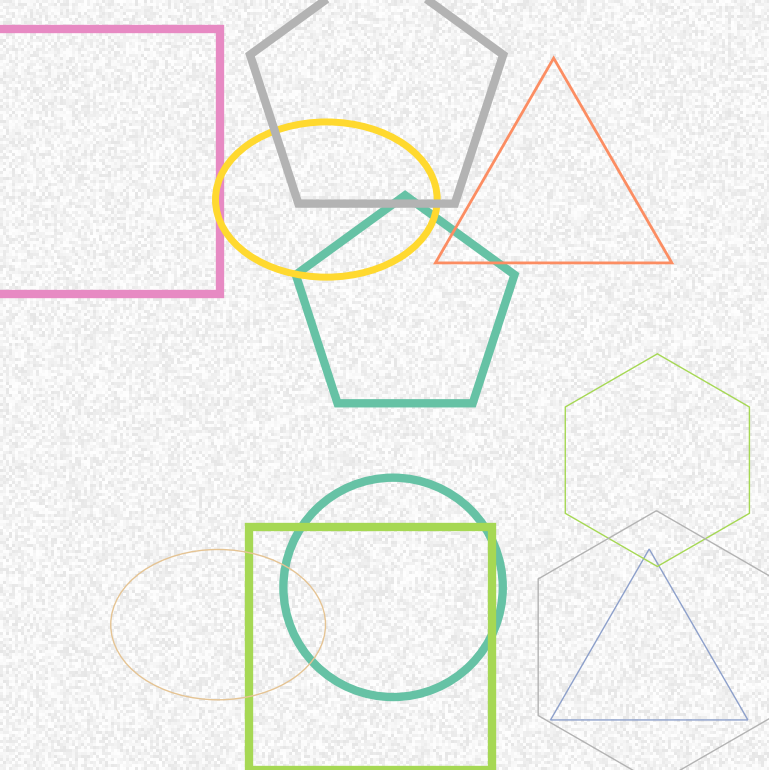[{"shape": "pentagon", "thickness": 3, "radius": 0.75, "center": [0.526, 0.597]}, {"shape": "circle", "thickness": 3, "radius": 0.71, "center": [0.51, 0.237]}, {"shape": "triangle", "thickness": 1, "radius": 0.89, "center": [0.719, 0.747]}, {"shape": "triangle", "thickness": 0.5, "radius": 0.74, "center": [0.843, 0.139]}, {"shape": "square", "thickness": 3, "radius": 0.86, "center": [0.113, 0.79]}, {"shape": "square", "thickness": 3, "radius": 0.79, "center": [0.481, 0.157]}, {"shape": "hexagon", "thickness": 0.5, "radius": 0.69, "center": [0.854, 0.402]}, {"shape": "oval", "thickness": 2.5, "radius": 0.72, "center": [0.424, 0.741]}, {"shape": "oval", "thickness": 0.5, "radius": 0.7, "center": [0.283, 0.189]}, {"shape": "hexagon", "thickness": 0.5, "radius": 0.89, "center": [0.853, 0.159]}, {"shape": "pentagon", "thickness": 3, "radius": 0.86, "center": [0.489, 0.875]}]